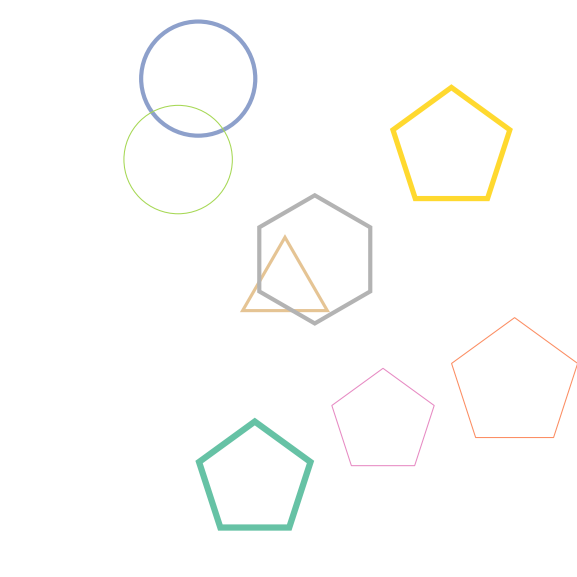[{"shape": "pentagon", "thickness": 3, "radius": 0.51, "center": [0.441, 0.168]}, {"shape": "pentagon", "thickness": 0.5, "radius": 0.57, "center": [0.891, 0.334]}, {"shape": "circle", "thickness": 2, "radius": 0.49, "center": [0.343, 0.863]}, {"shape": "pentagon", "thickness": 0.5, "radius": 0.47, "center": [0.663, 0.268]}, {"shape": "circle", "thickness": 0.5, "radius": 0.47, "center": [0.308, 0.723]}, {"shape": "pentagon", "thickness": 2.5, "radius": 0.53, "center": [0.782, 0.741]}, {"shape": "triangle", "thickness": 1.5, "radius": 0.42, "center": [0.493, 0.504]}, {"shape": "hexagon", "thickness": 2, "radius": 0.55, "center": [0.545, 0.55]}]